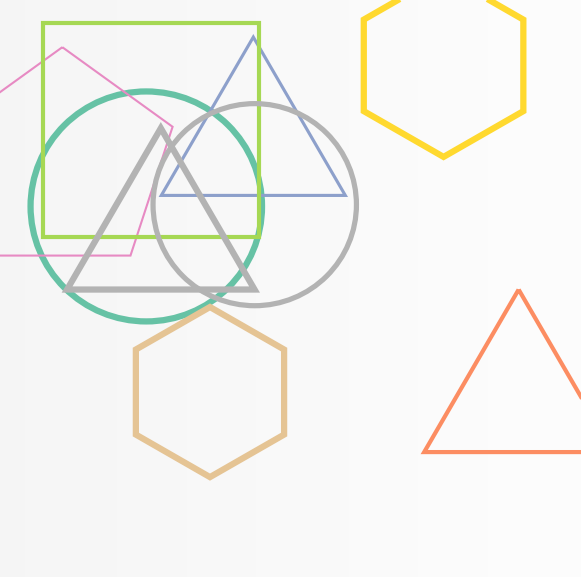[{"shape": "circle", "thickness": 3, "radius": 1.0, "center": [0.252, 0.642]}, {"shape": "triangle", "thickness": 2, "radius": 0.94, "center": [0.892, 0.31]}, {"shape": "triangle", "thickness": 1.5, "radius": 0.91, "center": [0.436, 0.752]}, {"shape": "pentagon", "thickness": 1, "radius": 1.0, "center": [0.107, 0.718]}, {"shape": "square", "thickness": 2, "radius": 0.93, "center": [0.26, 0.773]}, {"shape": "hexagon", "thickness": 3, "radius": 0.79, "center": [0.763, 0.886]}, {"shape": "hexagon", "thickness": 3, "radius": 0.74, "center": [0.361, 0.32]}, {"shape": "circle", "thickness": 2.5, "radius": 0.87, "center": [0.438, 0.645]}, {"shape": "triangle", "thickness": 3, "radius": 0.93, "center": [0.277, 0.591]}]